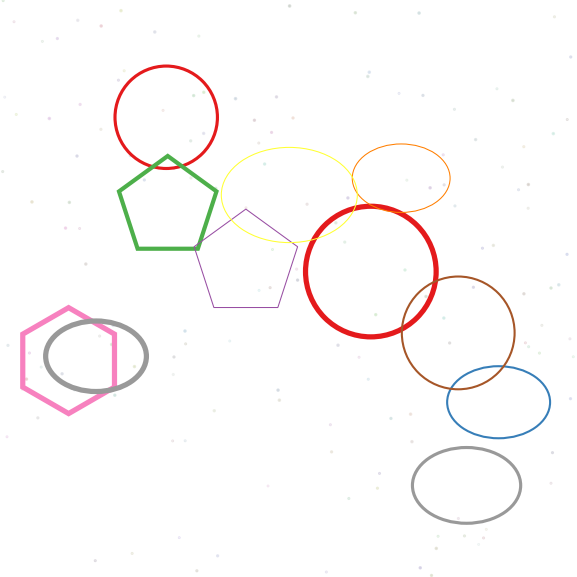[{"shape": "circle", "thickness": 2.5, "radius": 0.57, "center": [0.642, 0.529]}, {"shape": "circle", "thickness": 1.5, "radius": 0.44, "center": [0.288, 0.796]}, {"shape": "oval", "thickness": 1, "radius": 0.45, "center": [0.863, 0.303]}, {"shape": "pentagon", "thickness": 2, "radius": 0.44, "center": [0.29, 0.64]}, {"shape": "pentagon", "thickness": 0.5, "radius": 0.47, "center": [0.426, 0.543]}, {"shape": "oval", "thickness": 0.5, "radius": 0.42, "center": [0.695, 0.691]}, {"shape": "oval", "thickness": 0.5, "radius": 0.59, "center": [0.501, 0.661]}, {"shape": "circle", "thickness": 1, "radius": 0.49, "center": [0.793, 0.423]}, {"shape": "hexagon", "thickness": 2.5, "radius": 0.46, "center": [0.119, 0.375]}, {"shape": "oval", "thickness": 2.5, "radius": 0.44, "center": [0.166, 0.382]}, {"shape": "oval", "thickness": 1.5, "radius": 0.47, "center": [0.808, 0.159]}]